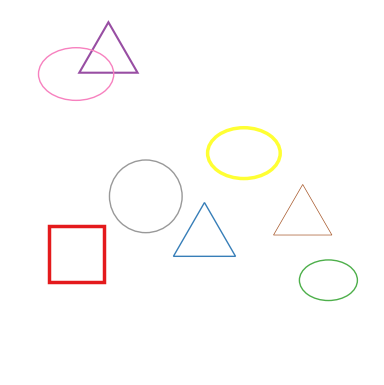[{"shape": "square", "thickness": 2.5, "radius": 0.36, "center": [0.199, 0.34]}, {"shape": "triangle", "thickness": 1, "radius": 0.47, "center": [0.531, 0.381]}, {"shape": "oval", "thickness": 1, "radius": 0.38, "center": [0.853, 0.272]}, {"shape": "triangle", "thickness": 1.5, "radius": 0.44, "center": [0.282, 0.855]}, {"shape": "oval", "thickness": 2.5, "radius": 0.47, "center": [0.633, 0.602]}, {"shape": "triangle", "thickness": 0.5, "radius": 0.44, "center": [0.786, 0.433]}, {"shape": "oval", "thickness": 1, "radius": 0.49, "center": [0.198, 0.808]}, {"shape": "circle", "thickness": 1, "radius": 0.47, "center": [0.379, 0.49]}]